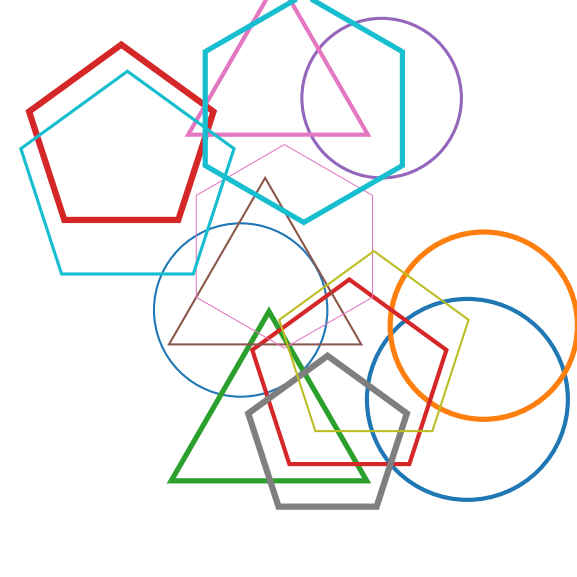[{"shape": "circle", "thickness": 2, "radius": 0.87, "center": [0.809, 0.308]}, {"shape": "circle", "thickness": 1, "radius": 0.75, "center": [0.417, 0.462]}, {"shape": "circle", "thickness": 2.5, "radius": 0.81, "center": [0.838, 0.435]}, {"shape": "triangle", "thickness": 2.5, "radius": 0.98, "center": [0.466, 0.264]}, {"shape": "pentagon", "thickness": 2, "radius": 0.88, "center": [0.605, 0.339]}, {"shape": "pentagon", "thickness": 3, "radius": 0.84, "center": [0.21, 0.754]}, {"shape": "circle", "thickness": 1.5, "radius": 0.69, "center": [0.661, 0.829]}, {"shape": "triangle", "thickness": 1, "radius": 0.96, "center": [0.459, 0.499]}, {"shape": "hexagon", "thickness": 0.5, "radius": 0.88, "center": [0.493, 0.573]}, {"shape": "triangle", "thickness": 2, "radius": 0.9, "center": [0.481, 0.856]}, {"shape": "pentagon", "thickness": 3, "radius": 0.72, "center": [0.567, 0.239]}, {"shape": "pentagon", "thickness": 1, "radius": 0.86, "center": [0.647, 0.392]}, {"shape": "pentagon", "thickness": 1.5, "radius": 0.97, "center": [0.221, 0.682]}, {"shape": "hexagon", "thickness": 2.5, "radius": 0.99, "center": [0.526, 0.811]}]